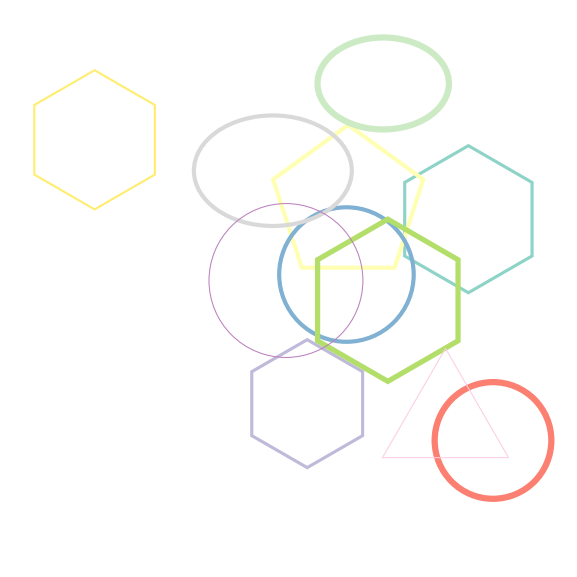[{"shape": "hexagon", "thickness": 1.5, "radius": 0.64, "center": [0.811, 0.62]}, {"shape": "pentagon", "thickness": 2, "radius": 0.68, "center": [0.603, 0.646]}, {"shape": "hexagon", "thickness": 1.5, "radius": 0.55, "center": [0.532, 0.3]}, {"shape": "circle", "thickness": 3, "radius": 0.51, "center": [0.854, 0.236]}, {"shape": "circle", "thickness": 2, "radius": 0.58, "center": [0.6, 0.524]}, {"shape": "hexagon", "thickness": 2.5, "radius": 0.7, "center": [0.672, 0.479]}, {"shape": "triangle", "thickness": 0.5, "radius": 0.63, "center": [0.771, 0.27]}, {"shape": "oval", "thickness": 2, "radius": 0.68, "center": [0.472, 0.704]}, {"shape": "circle", "thickness": 0.5, "radius": 0.67, "center": [0.495, 0.513]}, {"shape": "oval", "thickness": 3, "radius": 0.57, "center": [0.664, 0.855]}, {"shape": "hexagon", "thickness": 1, "radius": 0.6, "center": [0.164, 0.757]}]